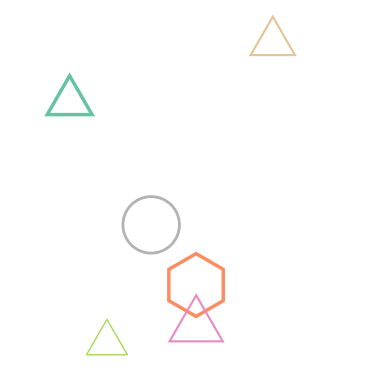[{"shape": "triangle", "thickness": 2.5, "radius": 0.34, "center": [0.181, 0.736]}, {"shape": "hexagon", "thickness": 2.5, "radius": 0.41, "center": [0.509, 0.26]}, {"shape": "triangle", "thickness": 1.5, "radius": 0.4, "center": [0.51, 0.153]}, {"shape": "triangle", "thickness": 1, "radius": 0.31, "center": [0.278, 0.109]}, {"shape": "triangle", "thickness": 1.5, "radius": 0.33, "center": [0.709, 0.89]}, {"shape": "circle", "thickness": 2, "radius": 0.37, "center": [0.393, 0.416]}]